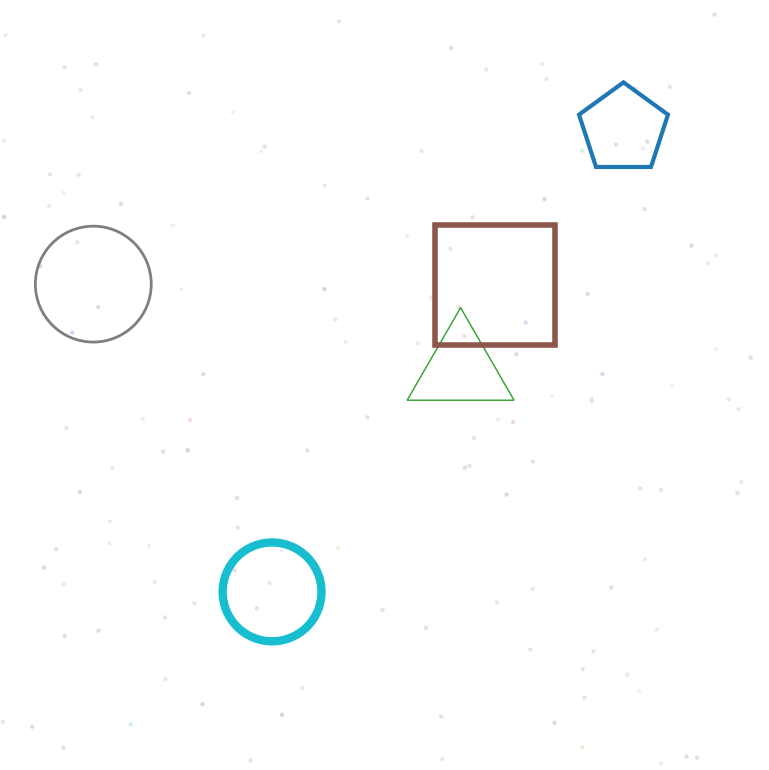[{"shape": "pentagon", "thickness": 1.5, "radius": 0.3, "center": [0.81, 0.832]}, {"shape": "triangle", "thickness": 0.5, "radius": 0.4, "center": [0.598, 0.52]}, {"shape": "square", "thickness": 2, "radius": 0.39, "center": [0.643, 0.63]}, {"shape": "circle", "thickness": 1, "radius": 0.38, "center": [0.121, 0.631]}, {"shape": "circle", "thickness": 3, "radius": 0.32, "center": [0.353, 0.231]}]